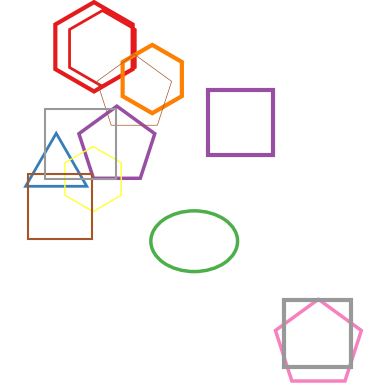[{"shape": "hexagon", "thickness": 3, "radius": 0.58, "center": [0.244, 0.878]}, {"shape": "hexagon", "thickness": 2, "radius": 0.49, "center": [0.266, 0.874]}, {"shape": "triangle", "thickness": 2, "radius": 0.46, "center": [0.146, 0.562]}, {"shape": "oval", "thickness": 2.5, "radius": 0.56, "center": [0.504, 0.373]}, {"shape": "square", "thickness": 3, "radius": 0.42, "center": [0.624, 0.681]}, {"shape": "pentagon", "thickness": 2.5, "radius": 0.52, "center": [0.304, 0.621]}, {"shape": "hexagon", "thickness": 3, "radius": 0.44, "center": [0.395, 0.795]}, {"shape": "hexagon", "thickness": 1, "radius": 0.42, "center": [0.242, 0.535]}, {"shape": "pentagon", "thickness": 0.5, "radius": 0.51, "center": [0.349, 0.757]}, {"shape": "square", "thickness": 1.5, "radius": 0.42, "center": [0.155, 0.464]}, {"shape": "pentagon", "thickness": 2.5, "radius": 0.59, "center": [0.827, 0.105]}, {"shape": "square", "thickness": 3, "radius": 0.43, "center": [0.824, 0.134]}, {"shape": "square", "thickness": 1.5, "radius": 0.46, "center": [0.209, 0.626]}]